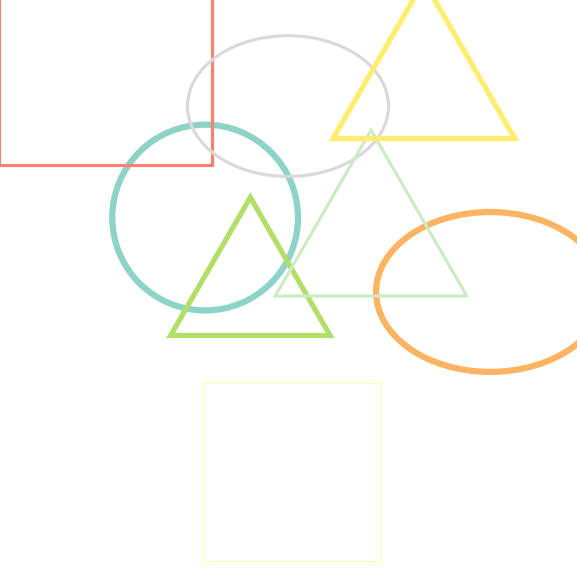[{"shape": "circle", "thickness": 3, "radius": 0.8, "center": [0.355, 0.622]}, {"shape": "square", "thickness": 0.5, "radius": 0.77, "center": [0.505, 0.182]}, {"shape": "square", "thickness": 1.5, "radius": 0.92, "center": [0.183, 0.897]}, {"shape": "oval", "thickness": 3, "radius": 0.99, "center": [0.849, 0.494]}, {"shape": "triangle", "thickness": 2.5, "radius": 0.8, "center": [0.433, 0.498]}, {"shape": "oval", "thickness": 1.5, "radius": 0.87, "center": [0.499, 0.815]}, {"shape": "triangle", "thickness": 1.5, "radius": 0.96, "center": [0.643, 0.582]}, {"shape": "triangle", "thickness": 2.5, "radius": 0.91, "center": [0.734, 0.85]}]